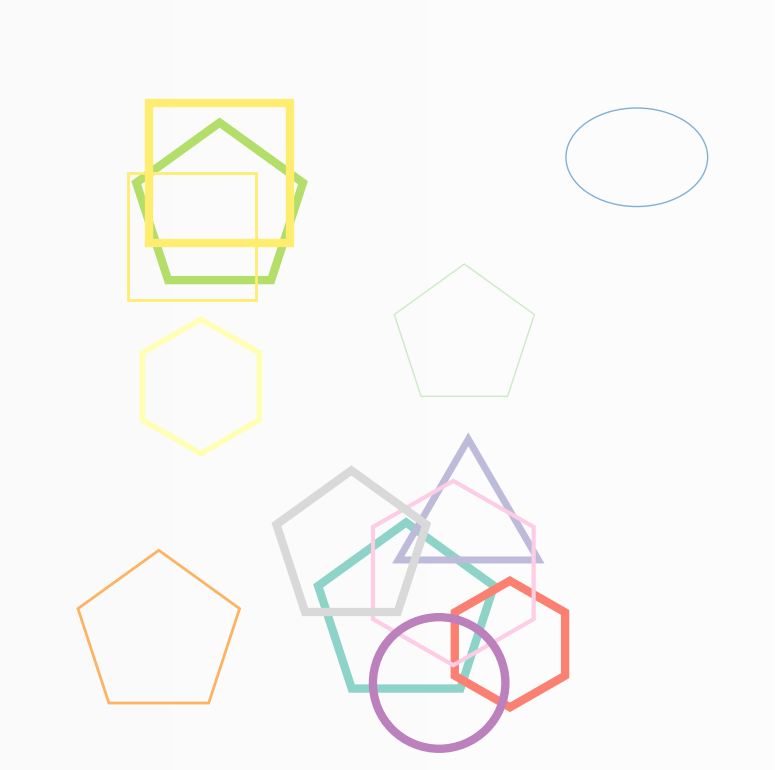[{"shape": "pentagon", "thickness": 3, "radius": 0.6, "center": [0.524, 0.202]}, {"shape": "hexagon", "thickness": 2, "radius": 0.44, "center": [0.259, 0.498]}, {"shape": "triangle", "thickness": 2.5, "radius": 0.52, "center": [0.604, 0.325]}, {"shape": "hexagon", "thickness": 3, "radius": 0.41, "center": [0.658, 0.164]}, {"shape": "oval", "thickness": 0.5, "radius": 0.46, "center": [0.822, 0.796]}, {"shape": "pentagon", "thickness": 1, "radius": 0.55, "center": [0.205, 0.176]}, {"shape": "pentagon", "thickness": 3, "radius": 0.57, "center": [0.283, 0.728]}, {"shape": "hexagon", "thickness": 1.5, "radius": 0.6, "center": [0.585, 0.256]}, {"shape": "pentagon", "thickness": 3, "radius": 0.51, "center": [0.453, 0.287]}, {"shape": "circle", "thickness": 3, "radius": 0.43, "center": [0.567, 0.113]}, {"shape": "pentagon", "thickness": 0.5, "radius": 0.48, "center": [0.599, 0.562]}, {"shape": "square", "thickness": 1, "radius": 0.41, "center": [0.248, 0.693]}, {"shape": "square", "thickness": 3, "radius": 0.45, "center": [0.284, 0.776]}]